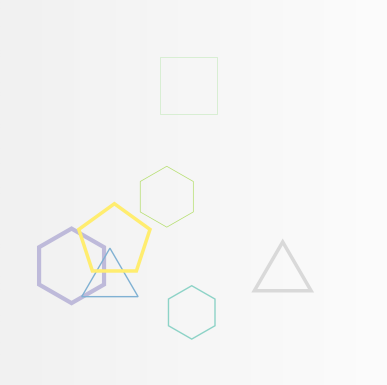[{"shape": "hexagon", "thickness": 1, "radius": 0.35, "center": [0.495, 0.189]}, {"shape": "hexagon", "thickness": 3, "radius": 0.48, "center": [0.185, 0.309]}, {"shape": "triangle", "thickness": 1, "radius": 0.42, "center": [0.284, 0.271]}, {"shape": "hexagon", "thickness": 0.5, "radius": 0.4, "center": [0.43, 0.489]}, {"shape": "triangle", "thickness": 2.5, "radius": 0.42, "center": [0.73, 0.287]}, {"shape": "square", "thickness": 0.5, "radius": 0.37, "center": [0.486, 0.778]}, {"shape": "pentagon", "thickness": 2.5, "radius": 0.48, "center": [0.295, 0.374]}]